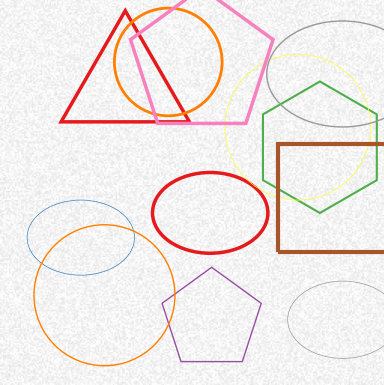[{"shape": "triangle", "thickness": 2.5, "radius": 0.96, "center": [0.325, 0.78]}, {"shape": "oval", "thickness": 2.5, "radius": 0.75, "center": [0.546, 0.447]}, {"shape": "oval", "thickness": 0.5, "radius": 0.7, "center": [0.21, 0.383]}, {"shape": "hexagon", "thickness": 1.5, "radius": 0.85, "center": [0.831, 0.618]}, {"shape": "pentagon", "thickness": 1, "radius": 0.68, "center": [0.55, 0.17]}, {"shape": "circle", "thickness": 1, "radius": 0.92, "center": [0.271, 0.233]}, {"shape": "circle", "thickness": 2, "radius": 0.7, "center": [0.437, 0.839]}, {"shape": "circle", "thickness": 0.5, "radius": 0.95, "center": [0.774, 0.67]}, {"shape": "square", "thickness": 3, "radius": 0.7, "center": [0.863, 0.485]}, {"shape": "pentagon", "thickness": 2.5, "radius": 0.97, "center": [0.524, 0.837]}, {"shape": "oval", "thickness": 1, "radius": 0.98, "center": [0.889, 0.808]}, {"shape": "oval", "thickness": 0.5, "radius": 0.72, "center": [0.891, 0.169]}]